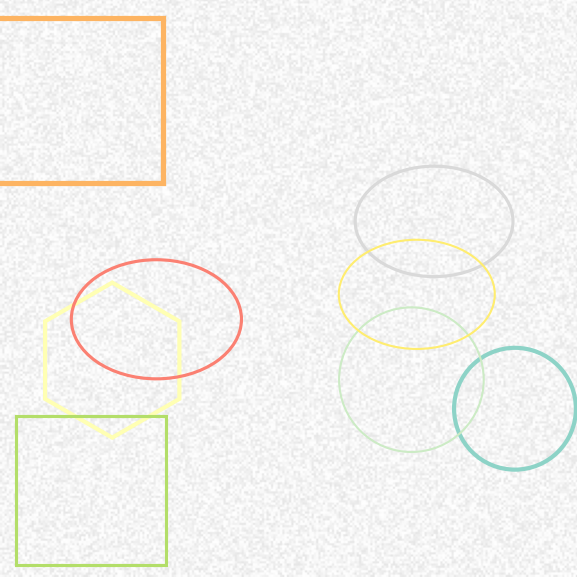[{"shape": "circle", "thickness": 2, "radius": 0.53, "center": [0.892, 0.291]}, {"shape": "hexagon", "thickness": 2, "radius": 0.67, "center": [0.194, 0.376]}, {"shape": "oval", "thickness": 1.5, "radius": 0.74, "center": [0.271, 0.446]}, {"shape": "square", "thickness": 2.5, "radius": 0.71, "center": [0.141, 0.825]}, {"shape": "square", "thickness": 1.5, "radius": 0.65, "center": [0.157, 0.149]}, {"shape": "oval", "thickness": 1.5, "radius": 0.68, "center": [0.752, 0.616]}, {"shape": "circle", "thickness": 1, "radius": 0.63, "center": [0.712, 0.342]}, {"shape": "oval", "thickness": 1, "radius": 0.68, "center": [0.722, 0.489]}]